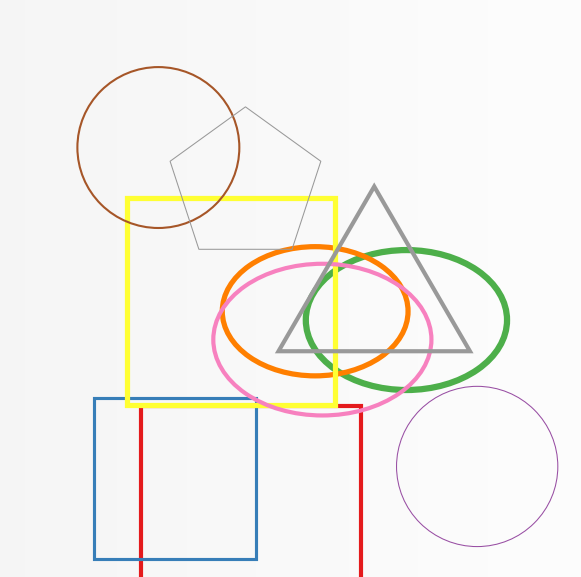[{"shape": "square", "thickness": 2, "radius": 0.94, "center": [0.432, 0.108]}, {"shape": "square", "thickness": 1.5, "radius": 0.7, "center": [0.301, 0.17]}, {"shape": "oval", "thickness": 3, "radius": 0.87, "center": [0.699, 0.445]}, {"shape": "circle", "thickness": 0.5, "radius": 0.69, "center": [0.821, 0.191]}, {"shape": "oval", "thickness": 2.5, "radius": 0.8, "center": [0.542, 0.46]}, {"shape": "square", "thickness": 2.5, "radius": 0.9, "center": [0.398, 0.478]}, {"shape": "circle", "thickness": 1, "radius": 0.7, "center": [0.272, 0.744]}, {"shape": "oval", "thickness": 2, "radius": 0.94, "center": [0.555, 0.411]}, {"shape": "triangle", "thickness": 2, "radius": 0.95, "center": [0.644, 0.486]}, {"shape": "pentagon", "thickness": 0.5, "radius": 0.68, "center": [0.422, 0.678]}]